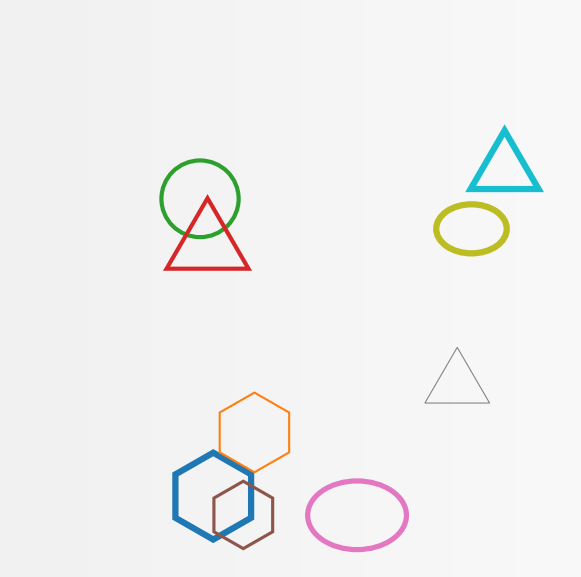[{"shape": "hexagon", "thickness": 3, "radius": 0.38, "center": [0.367, 0.14]}, {"shape": "hexagon", "thickness": 1, "radius": 0.34, "center": [0.438, 0.25]}, {"shape": "circle", "thickness": 2, "radius": 0.33, "center": [0.344, 0.655]}, {"shape": "triangle", "thickness": 2, "radius": 0.41, "center": [0.357, 0.575]}, {"shape": "hexagon", "thickness": 1.5, "radius": 0.29, "center": [0.419, 0.107]}, {"shape": "oval", "thickness": 2.5, "radius": 0.42, "center": [0.614, 0.107]}, {"shape": "triangle", "thickness": 0.5, "radius": 0.32, "center": [0.787, 0.333]}, {"shape": "oval", "thickness": 3, "radius": 0.3, "center": [0.811, 0.603]}, {"shape": "triangle", "thickness": 3, "radius": 0.34, "center": [0.868, 0.706]}]